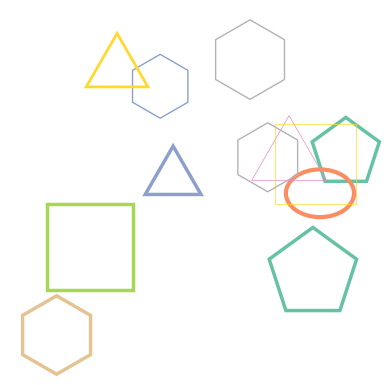[{"shape": "pentagon", "thickness": 2.5, "radius": 0.46, "center": [0.898, 0.603]}, {"shape": "pentagon", "thickness": 2.5, "radius": 0.6, "center": [0.813, 0.29]}, {"shape": "oval", "thickness": 3, "radius": 0.44, "center": [0.831, 0.498]}, {"shape": "hexagon", "thickness": 1, "radius": 0.41, "center": [0.416, 0.776]}, {"shape": "triangle", "thickness": 2.5, "radius": 0.42, "center": [0.45, 0.537]}, {"shape": "triangle", "thickness": 0.5, "radius": 0.56, "center": [0.751, 0.587]}, {"shape": "square", "thickness": 2.5, "radius": 0.56, "center": [0.233, 0.358]}, {"shape": "triangle", "thickness": 2, "radius": 0.46, "center": [0.304, 0.821]}, {"shape": "square", "thickness": 0.5, "radius": 0.52, "center": [0.82, 0.574]}, {"shape": "hexagon", "thickness": 2.5, "radius": 0.51, "center": [0.147, 0.13]}, {"shape": "hexagon", "thickness": 1, "radius": 0.52, "center": [0.649, 0.845]}, {"shape": "hexagon", "thickness": 1, "radius": 0.45, "center": [0.695, 0.591]}]